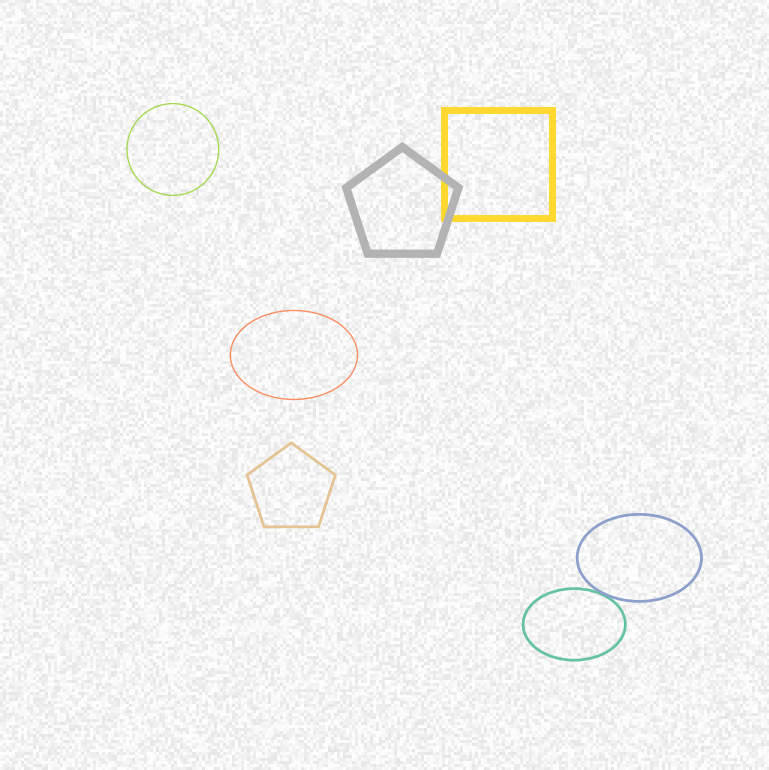[{"shape": "oval", "thickness": 1, "radius": 0.33, "center": [0.746, 0.189]}, {"shape": "oval", "thickness": 0.5, "radius": 0.41, "center": [0.382, 0.539]}, {"shape": "oval", "thickness": 1, "radius": 0.4, "center": [0.83, 0.276]}, {"shape": "circle", "thickness": 0.5, "radius": 0.3, "center": [0.224, 0.806]}, {"shape": "square", "thickness": 2.5, "radius": 0.35, "center": [0.647, 0.787]}, {"shape": "pentagon", "thickness": 1, "radius": 0.3, "center": [0.378, 0.365]}, {"shape": "pentagon", "thickness": 3, "radius": 0.38, "center": [0.523, 0.732]}]